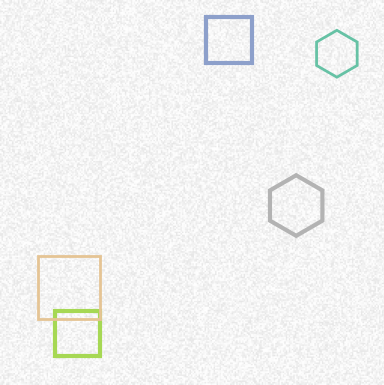[{"shape": "hexagon", "thickness": 2, "radius": 0.3, "center": [0.875, 0.86]}, {"shape": "square", "thickness": 3, "radius": 0.3, "center": [0.594, 0.896]}, {"shape": "square", "thickness": 3, "radius": 0.3, "center": [0.201, 0.134]}, {"shape": "square", "thickness": 2, "radius": 0.41, "center": [0.18, 0.253]}, {"shape": "hexagon", "thickness": 3, "radius": 0.39, "center": [0.769, 0.466]}]